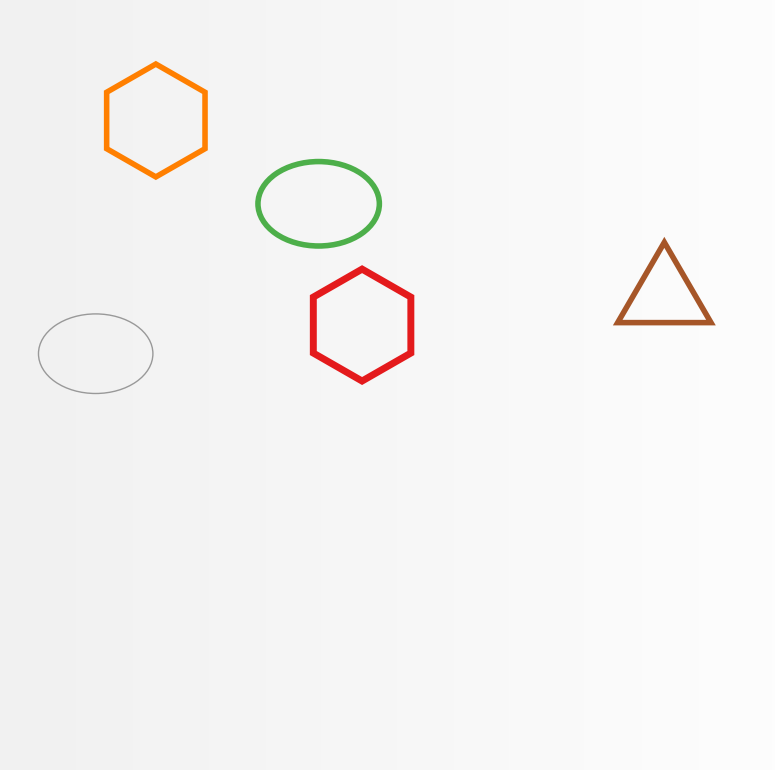[{"shape": "hexagon", "thickness": 2.5, "radius": 0.36, "center": [0.467, 0.578]}, {"shape": "oval", "thickness": 2, "radius": 0.39, "center": [0.411, 0.735]}, {"shape": "hexagon", "thickness": 2, "radius": 0.37, "center": [0.201, 0.844]}, {"shape": "triangle", "thickness": 2, "radius": 0.35, "center": [0.857, 0.616]}, {"shape": "oval", "thickness": 0.5, "radius": 0.37, "center": [0.123, 0.541]}]